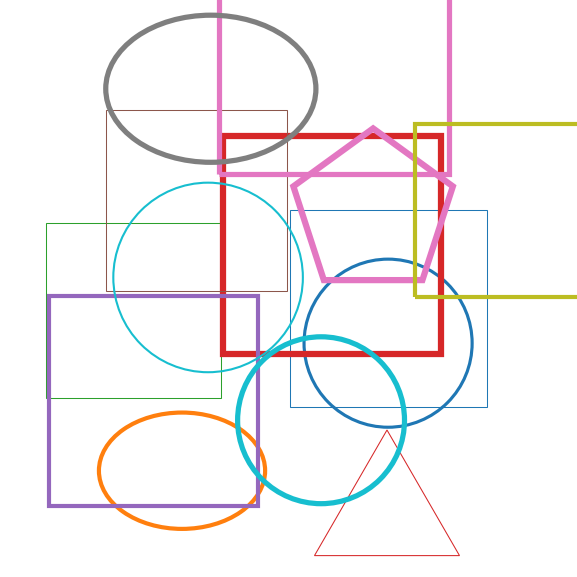[{"shape": "square", "thickness": 0.5, "radius": 0.85, "center": [0.672, 0.465]}, {"shape": "circle", "thickness": 1.5, "radius": 0.73, "center": [0.672, 0.405]}, {"shape": "oval", "thickness": 2, "radius": 0.72, "center": [0.315, 0.184]}, {"shape": "square", "thickness": 0.5, "radius": 0.76, "center": [0.231, 0.461]}, {"shape": "square", "thickness": 3, "radius": 0.94, "center": [0.575, 0.575]}, {"shape": "triangle", "thickness": 0.5, "radius": 0.72, "center": [0.67, 0.11]}, {"shape": "square", "thickness": 2, "radius": 0.91, "center": [0.266, 0.305]}, {"shape": "square", "thickness": 0.5, "radius": 0.78, "center": [0.34, 0.651]}, {"shape": "square", "thickness": 2.5, "radius": 1.0, "center": [0.579, 0.897]}, {"shape": "pentagon", "thickness": 3, "radius": 0.73, "center": [0.646, 0.632]}, {"shape": "oval", "thickness": 2.5, "radius": 0.91, "center": [0.365, 0.845]}, {"shape": "square", "thickness": 2, "radius": 0.75, "center": [0.868, 0.635]}, {"shape": "circle", "thickness": 2.5, "radius": 0.72, "center": [0.556, 0.271]}, {"shape": "circle", "thickness": 1, "radius": 0.82, "center": [0.36, 0.519]}]